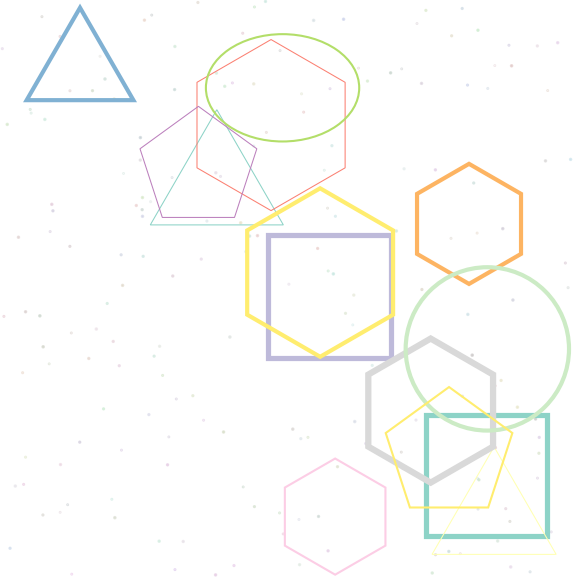[{"shape": "square", "thickness": 2.5, "radius": 0.52, "center": [0.843, 0.176]}, {"shape": "triangle", "thickness": 0.5, "radius": 0.67, "center": [0.375, 0.676]}, {"shape": "triangle", "thickness": 0.5, "radius": 0.62, "center": [0.856, 0.101]}, {"shape": "square", "thickness": 2.5, "radius": 0.53, "center": [0.571, 0.486]}, {"shape": "hexagon", "thickness": 0.5, "radius": 0.74, "center": [0.469, 0.783]}, {"shape": "triangle", "thickness": 2, "radius": 0.53, "center": [0.139, 0.879]}, {"shape": "hexagon", "thickness": 2, "radius": 0.52, "center": [0.812, 0.611]}, {"shape": "oval", "thickness": 1, "radius": 0.66, "center": [0.489, 0.847]}, {"shape": "hexagon", "thickness": 1, "radius": 0.5, "center": [0.58, 0.105]}, {"shape": "hexagon", "thickness": 3, "radius": 0.62, "center": [0.746, 0.288]}, {"shape": "pentagon", "thickness": 0.5, "radius": 0.53, "center": [0.344, 0.709]}, {"shape": "circle", "thickness": 2, "radius": 0.71, "center": [0.844, 0.395]}, {"shape": "pentagon", "thickness": 1, "radius": 0.58, "center": [0.778, 0.214]}, {"shape": "hexagon", "thickness": 2, "radius": 0.73, "center": [0.554, 0.527]}]